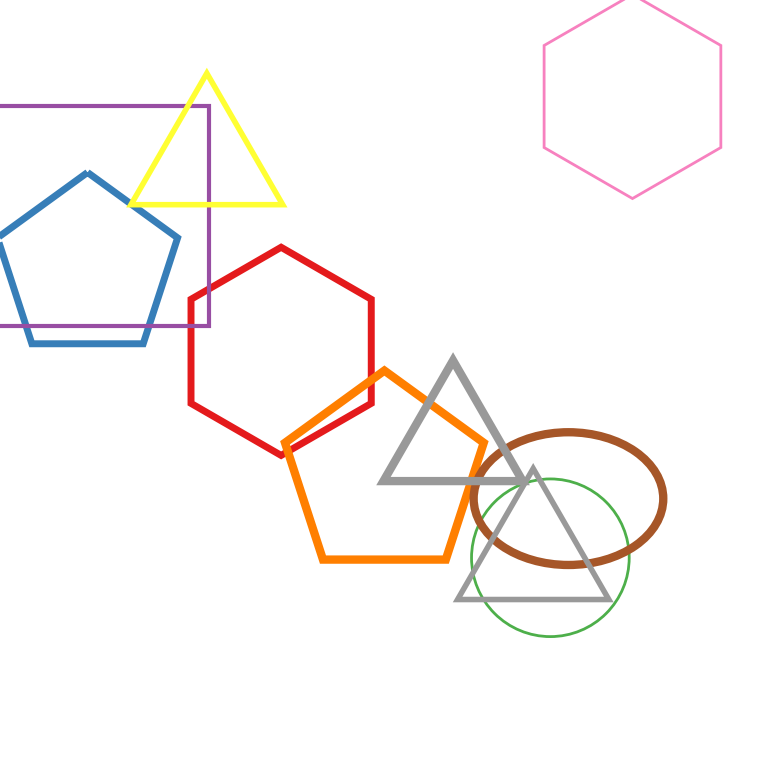[{"shape": "hexagon", "thickness": 2.5, "radius": 0.68, "center": [0.365, 0.544]}, {"shape": "pentagon", "thickness": 2.5, "radius": 0.62, "center": [0.114, 0.653]}, {"shape": "circle", "thickness": 1, "radius": 0.51, "center": [0.715, 0.276]}, {"shape": "square", "thickness": 1.5, "radius": 0.71, "center": [0.129, 0.719]}, {"shape": "pentagon", "thickness": 3, "radius": 0.68, "center": [0.499, 0.383]}, {"shape": "triangle", "thickness": 2, "radius": 0.57, "center": [0.269, 0.791]}, {"shape": "oval", "thickness": 3, "radius": 0.62, "center": [0.738, 0.352]}, {"shape": "hexagon", "thickness": 1, "radius": 0.66, "center": [0.821, 0.875]}, {"shape": "triangle", "thickness": 2, "radius": 0.57, "center": [0.692, 0.278]}, {"shape": "triangle", "thickness": 3, "radius": 0.52, "center": [0.588, 0.427]}]